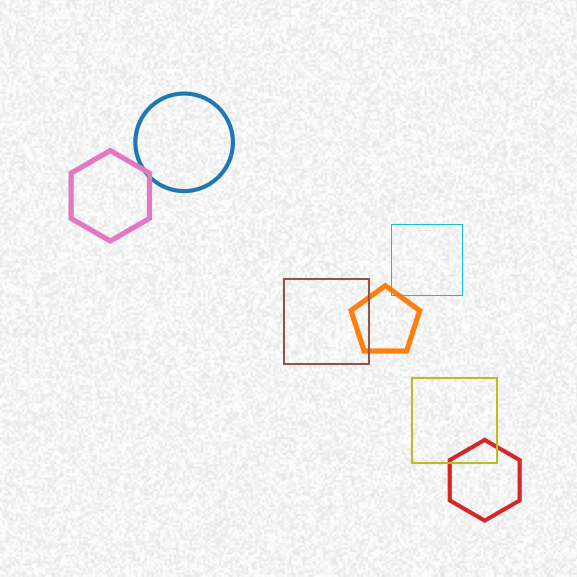[{"shape": "circle", "thickness": 2, "radius": 0.42, "center": [0.319, 0.753]}, {"shape": "pentagon", "thickness": 2.5, "radius": 0.31, "center": [0.667, 0.442]}, {"shape": "hexagon", "thickness": 2, "radius": 0.35, "center": [0.839, 0.168]}, {"shape": "square", "thickness": 1, "radius": 0.37, "center": [0.565, 0.442]}, {"shape": "hexagon", "thickness": 2.5, "radius": 0.39, "center": [0.191, 0.66]}, {"shape": "square", "thickness": 1, "radius": 0.37, "center": [0.787, 0.272]}, {"shape": "square", "thickness": 0.5, "radius": 0.31, "center": [0.739, 0.549]}]